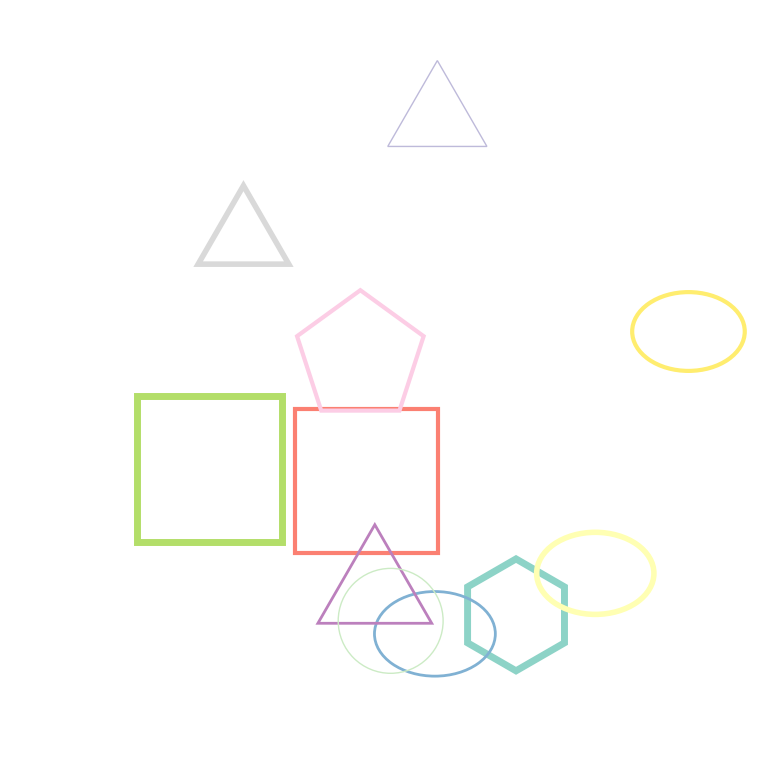[{"shape": "hexagon", "thickness": 2.5, "radius": 0.36, "center": [0.67, 0.201]}, {"shape": "oval", "thickness": 2, "radius": 0.38, "center": [0.773, 0.255]}, {"shape": "triangle", "thickness": 0.5, "radius": 0.37, "center": [0.568, 0.847]}, {"shape": "square", "thickness": 1.5, "radius": 0.47, "center": [0.476, 0.376]}, {"shape": "oval", "thickness": 1, "radius": 0.39, "center": [0.565, 0.177]}, {"shape": "square", "thickness": 2.5, "radius": 0.47, "center": [0.272, 0.391]}, {"shape": "pentagon", "thickness": 1.5, "radius": 0.43, "center": [0.468, 0.537]}, {"shape": "triangle", "thickness": 2, "radius": 0.34, "center": [0.316, 0.691]}, {"shape": "triangle", "thickness": 1, "radius": 0.43, "center": [0.487, 0.233]}, {"shape": "circle", "thickness": 0.5, "radius": 0.34, "center": [0.507, 0.194]}, {"shape": "oval", "thickness": 1.5, "radius": 0.37, "center": [0.894, 0.569]}]